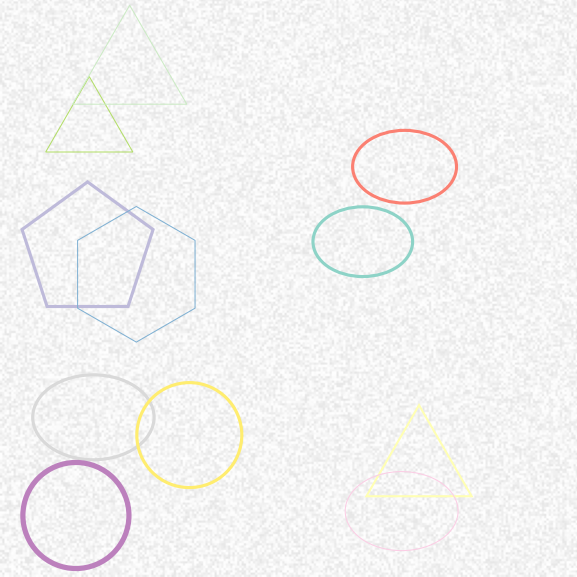[{"shape": "oval", "thickness": 1.5, "radius": 0.43, "center": [0.628, 0.581]}, {"shape": "triangle", "thickness": 1, "radius": 0.53, "center": [0.726, 0.192]}, {"shape": "pentagon", "thickness": 1.5, "radius": 0.6, "center": [0.152, 0.565]}, {"shape": "oval", "thickness": 1.5, "radius": 0.45, "center": [0.701, 0.71]}, {"shape": "hexagon", "thickness": 0.5, "radius": 0.59, "center": [0.236, 0.524]}, {"shape": "triangle", "thickness": 0.5, "radius": 0.44, "center": [0.155, 0.779]}, {"shape": "oval", "thickness": 0.5, "radius": 0.49, "center": [0.695, 0.114]}, {"shape": "oval", "thickness": 1.5, "radius": 0.53, "center": [0.162, 0.277]}, {"shape": "circle", "thickness": 2.5, "radius": 0.46, "center": [0.131, 0.107]}, {"shape": "triangle", "thickness": 0.5, "radius": 0.57, "center": [0.225, 0.876]}, {"shape": "circle", "thickness": 1.5, "radius": 0.45, "center": [0.328, 0.246]}]